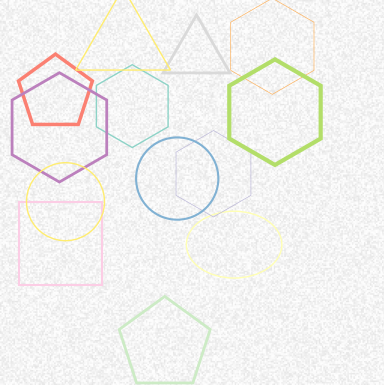[{"shape": "hexagon", "thickness": 1, "radius": 0.54, "center": [0.343, 0.724]}, {"shape": "oval", "thickness": 1, "radius": 0.62, "center": [0.608, 0.365]}, {"shape": "hexagon", "thickness": 0.5, "radius": 0.56, "center": [0.554, 0.549]}, {"shape": "pentagon", "thickness": 2.5, "radius": 0.5, "center": [0.144, 0.758]}, {"shape": "circle", "thickness": 1.5, "radius": 0.53, "center": [0.46, 0.536]}, {"shape": "hexagon", "thickness": 0.5, "radius": 0.62, "center": [0.707, 0.88]}, {"shape": "hexagon", "thickness": 3, "radius": 0.69, "center": [0.714, 0.709]}, {"shape": "square", "thickness": 1.5, "radius": 0.54, "center": [0.157, 0.368]}, {"shape": "triangle", "thickness": 2, "radius": 0.5, "center": [0.51, 0.861]}, {"shape": "hexagon", "thickness": 2, "radius": 0.71, "center": [0.154, 0.669]}, {"shape": "pentagon", "thickness": 2, "radius": 0.62, "center": [0.428, 0.106]}, {"shape": "triangle", "thickness": 1, "radius": 0.71, "center": [0.32, 0.889]}, {"shape": "circle", "thickness": 1, "radius": 0.51, "center": [0.17, 0.476]}]